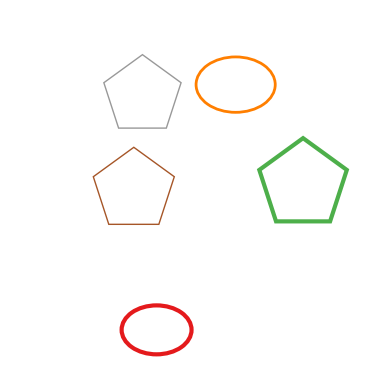[{"shape": "oval", "thickness": 3, "radius": 0.45, "center": [0.407, 0.143]}, {"shape": "pentagon", "thickness": 3, "radius": 0.6, "center": [0.787, 0.522]}, {"shape": "oval", "thickness": 2, "radius": 0.51, "center": [0.612, 0.78]}, {"shape": "pentagon", "thickness": 1, "radius": 0.55, "center": [0.348, 0.507]}, {"shape": "pentagon", "thickness": 1, "radius": 0.53, "center": [0.37, 0.753]}]